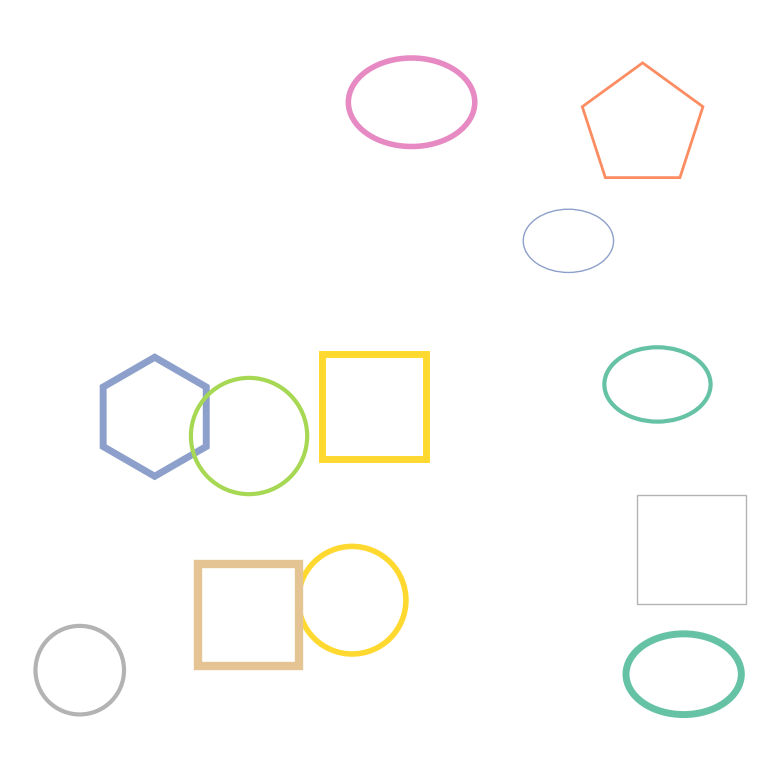[{"shape": "oval", "thickness": 2.5, "radius": 0.37, "center": [0.888, 0.124]}, {"shape": "oval", "thickness": 1.5, "radius": 0.34, "center": [0.854, 0.501]}, {"shape": "pentagon", "thickness": 1, "radius": 0.41, "center": [0.835, 0.836]}, {"shape": "hexagon", "thickness": 2.5, "radius": 0.39, "center": [0.201, 0.459]}, {"shape": "oval", "thickness": 0.5, "radius": 0.29, "center": [0.738, 0.687]}, {"shape": "oval", "thickness": 2, "radius": 0.41, "center": [0.534, 0.867]}, {"shape": "circle", "thickness": 1.5, "radius": 0.38, "center": [0.323, 0.434]}, {"shape": "circle", "thickness": 2, "radius": 0.35, "center": [0.457, 0.221]}, {"shape": "square", "thickness": 2.5, "radius": 0.34, "center": [0.486, 0.473]}, {"shape": "square", "thickness": 3, "radius": 0.33, "center": [0.323, 0.201]}, {"shape": "square", "thickness": 0.5, "radius": 0.35, "center": [0.897, 0.287]}, {"shape": "circle", "thickness": 1.5, "radius": 0.29, "center": [0.104, 0.13]}]